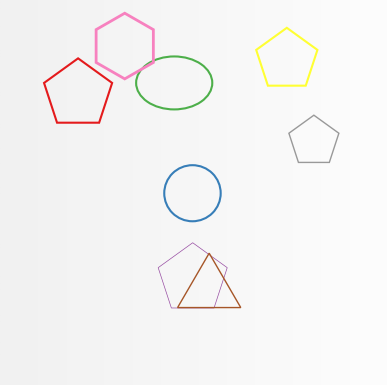[{"shape": "pentagon", "thickness": 1.5, "radius": 0.46, "center": [0.202, 0.756]}, {"shape": "circle", "thickness": 1.5, "radius": 0.36, "center": [0.497, 0.498]}, {"shape": "oval", "thickness": 1.5, "radius": 0.49, "center": [0.45, 0.785]}, {"shape": "pentagon", "thickness": 0.5, "radius": 0.47, "center": [0.497, 0.276]}, {"shape": "pentagon", "thickness": 1.5, "radius": 0.42, "center": [0.74, 0.845]}, {"shape": "triangle", "thickness": 1, "radius": 0.47, "center": [0.54, 0.248]}, {"shape": "hexagon", "thickness": 2, "radius": 0.43, "center": [0.322, 0.88]}, {"shape": "pentagon", "thickness": 1, "radius": 0.34, "center": [0.81, 0.633]}]